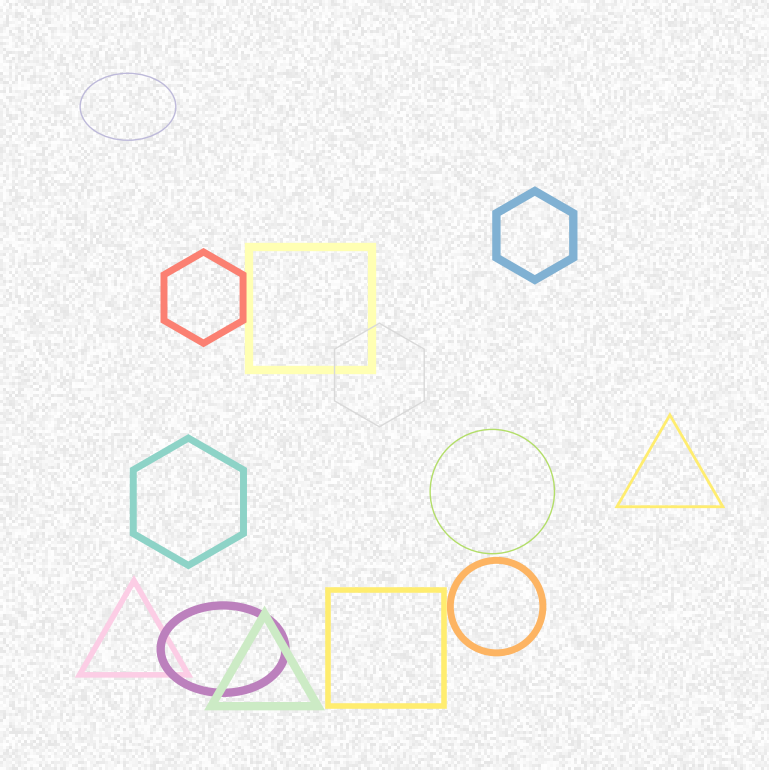[{"shape": "hexagon", "thickness": 2.5, "radius": 0.41, "center": [0.245, 0.348]}, {"shape": "square", "thickness": 3, "radius": 0.4, "center": [0.403, 0.6]}, {"shape": "oval", "thickness": 0.5, "radius": 0.31, "center": [0.166, 0.861]}, {"shape": "hexagon", "thickness": 2.5, "radius": 0.3, "center": [0.264, 0.613]}, {"shape": "hexagon", "thickness": 3, "radius": 0.29, "center": [0.695, 0.694]}, {"shape": "circle", "thickness": 2.5, "radius": 0.3, "center": [0.645, 0.212]}, {"shape": "circle", "thickness": 0.5, "radius": 0.4, "center": [0.639, 0.362]}, {"shape": "triangle", "thickness": 2, "radius": 0.41, "center": [0.174, 0.164]}, {"shape": "hexagon", "thickness": 0.5, "radius": 0.34, "center": [0.493, 0.513]}, {"shape": "oval", "thickness": 3, "radius": 0.41, "center": [0.29, 0.157]}, {"shape": "triangle", "thickness": 3, "radius": 0.4, "center": [0.344, 0.123]}, {"shape": "square", "thickness": 2, "radius": 0.38, "center": [0.502, 0.158]}, {"shape": "triangle", "thickness": 1, "radius": 0.4, "center": [0.87, 0.382]}]